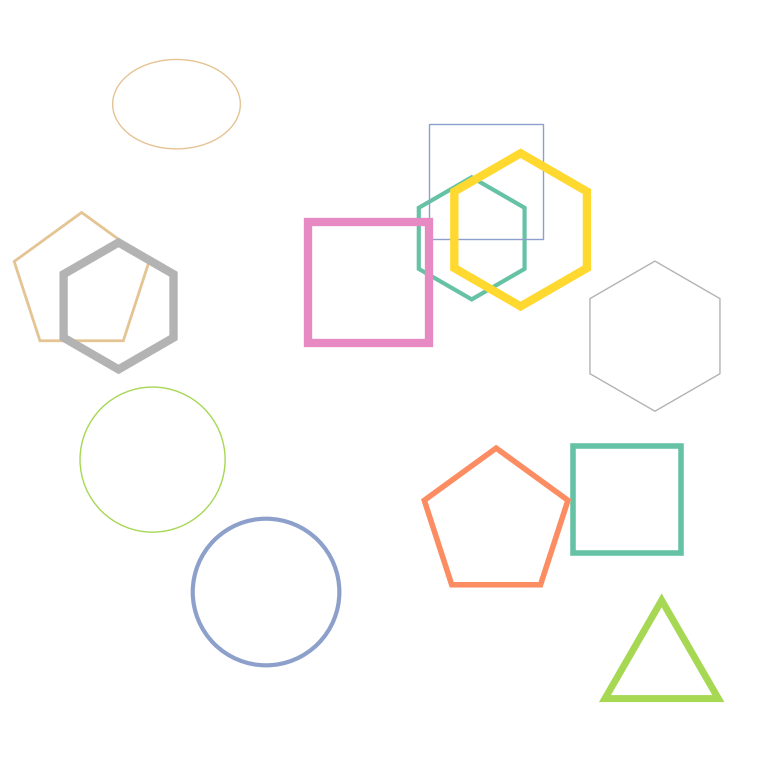[{"shape": "square", "thickness": 2, "radius": 0.35, "center": [0.814, 0.351]}, {"shape": "hexagon", "thickness": 1.5, "radius": 0.4, "center": [0.613, 0.69]}, {"shape": "pentagon", "thickness": 2, "radius": 0.49, "center": [0.644, 0.32]}, {"shape": "circle", "thickness": 1.5, "radius": 0.48, "center": [0.346, 0.231]}, {"shape": "square", "thickness": 0.5, "radius": 0.37, "center": [0.631, 0.764]}, {"shape": "square", "thickness": 3, "radius": 0.39, "center": [0.478, 0.633]}, {"shape": "circle", "thickness": 0.5, "radius": 0.47, "center": [0.198, 0.403]}, {"shape": "triangle", "thickness": 2.5, "radius": 0.43, "center": [0.859, 0.135]}, {"shape": "hexagon", "thickness": 3, "radius": 0.5, "center": [0.676, 0.702]}, {"shape": "oval", "thickness": 0.5, "radius": 0.41, "center": [0.229, 0.865]}, {"shape": "pentagon", "thickness": 1, "radius": 0.46, "center": [0.106, 0.632]}, {"shape": "hexagon", "thickness": 0.5, "radius": 0.49, "center": [0.851, 0.563]}, {"shape": "hexagon", "thickness": 3, "radius": 0.41, "center": [0.154, 0.603]}]